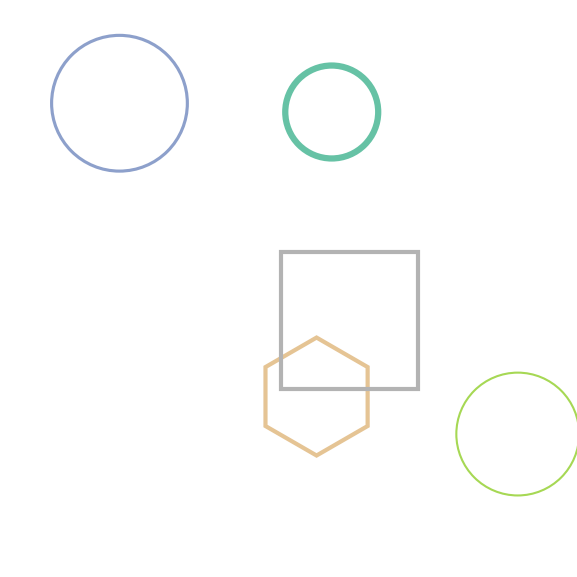[{"shape": "circle", "thickness": 3, "radius": 0.4, "center": [0.574, 0.805]}, {"shape": "circle", "thickness": 1.5, "radius": 0.59, "center": [0.207, 0.82]}, {"shape": "circle", "thickness": 1, "radius": 0.53, "center": [0.897, 0.248]}, {"shape": "hexagon", "thickness": 2, "radius": 0.51, "center": [0.548, 0.312]}, {"shape": "square", "thickness": 2, "radius": 0.59, "center": [0.605, 0.444]}]